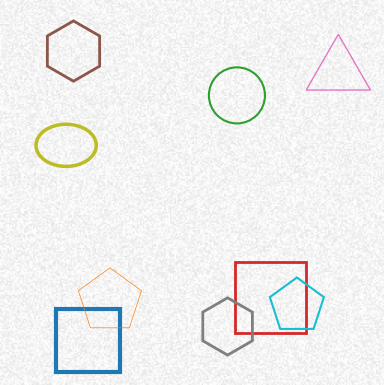[{"shape": "square", "thickness": 3, "radius": 0.41, "center": [0.228, 0.116]}, {"shape": "pentagon", "thickness": 0.5, "radius": 0.43, "center": [0.286, 0.218]}, {"shape": "circle", "thickness": 1.5, "radius": 0.36, "center": [0.615, 0.752]}, {"shape": "square", "thickness": 2, "radius": 0.46, "center": [0.704, 0.226]}, {"shape": "hexagon", "thickness": 2, "radius": 0.39, "center": [0.191, 0.867]}, {"shape": "triangle", "thickness": 1, "radius": 0.48, "center": [0.879, 0.814]}, {"shape": "hexagon", "thickness": 2, "radius": 0.37, "center": [0.591, 0.152]}, {"shape": "oval", "thickness": 2.5, "radius": 0.39, "center": [0.172, 0.623]}, {"shape": "pentagon", "thickness": 1.5, "radius": 0.37, "center": [0.771, 0.205]}]